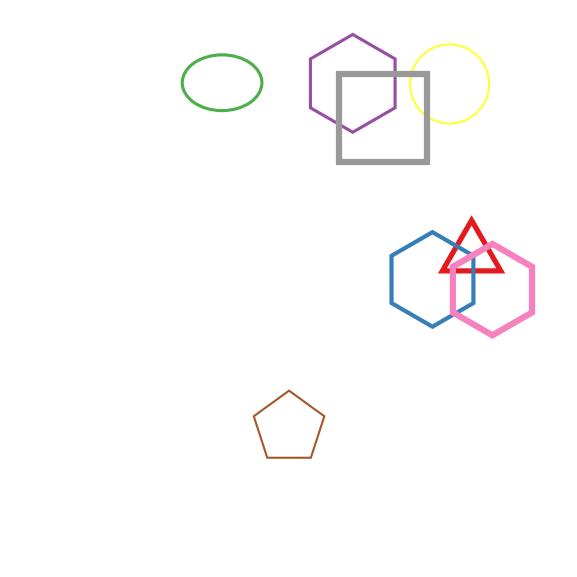[{"shape": "triangle", "thickness": 2.5, "radius": 0.29, "center": [0.817, 0.559]}, {"shape": "hexagon", "thickness": 2, "radius": 0.41, "center": [0.749, 0.515]}, {"shape": "oval", "thickness": 1.5, "radius": 0.34, "center": [0.385, 0.856]}, {"shape": "hexagon", "thickness": 1.5, "radius": 0.42, "center": [0.611, 0.855]}, {"shape": "circle", "thickness": 1, "radius": 0.34, "center": [0.778, 0.854]}, {"shape": "pentagon", "thickness": 1, "radius": 0.32, "center": [0.501, 0.258]}, {"shape": "hexagon", "thickness": 3, "radius": 0.4, "center": [0.853, 0.498]}, {"shape": "square", "thickness": 3, "radius": 0.38, "center": [0.663, 0.795]}]